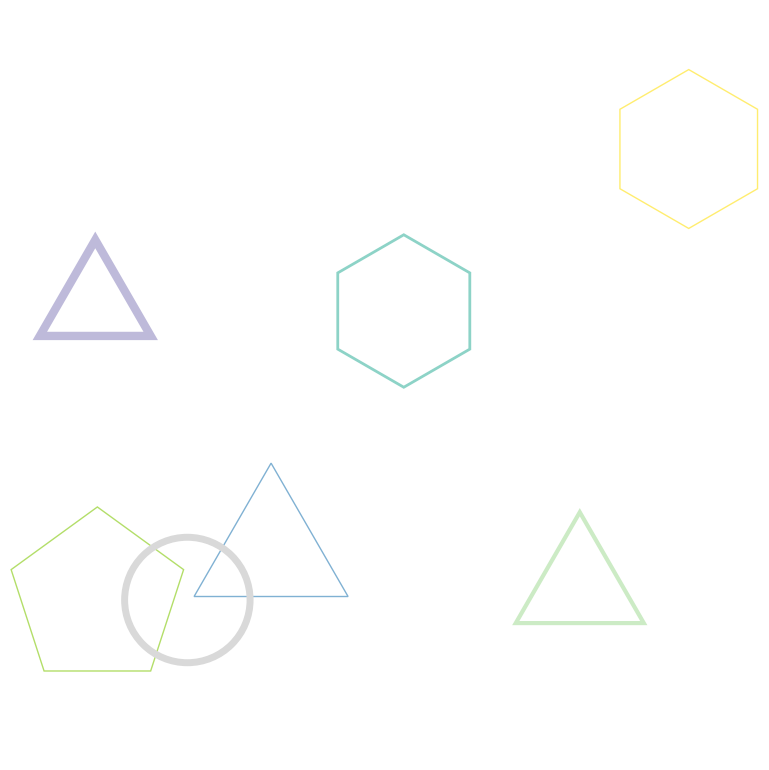[{"shape": "hexagon", "thickness": 1, "radius": 0.5, "center": [0.524, 0.596]}, {"shape": "triangle", "thickness": 3, "radius": 0.42, "center": [0.124, 0.605]}, {"shape": "triangle", "thickness": 0.5, "radius": 0.58, "center": [0.352, 0.283]}, {"shape": "pentagon", "thickness": 0.5, "radius": 0.59, "center": [0.126, 0.224]}, {"shape": "circle", "thickness": 2.5, "radius": 0.41, "center": [0.243, 0.221]}, {"shape": "triangle", "thickness": 1.5, "radius": 0.48, "center": [0.753, 0.239]}, {"shape": "hexagon", "thickness": 0.5, "radius": 0.52, "center": [0.894, 0.806]}]